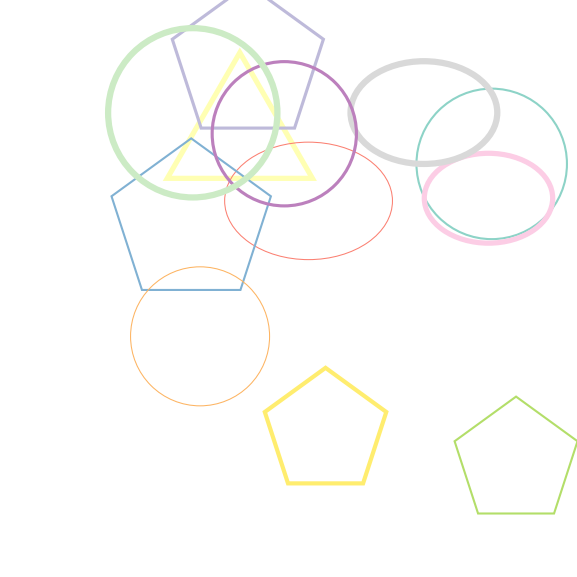[{"shape": "circle", "thickness": 1, "radius": 0.65, "center": [0.851, 0.715]}, {"shape": "triangle", "thickness": 2.5, "radius": 0.73, "center": [0.415, 0.763]}, {"shape": "pentagon", "thickness": 1.5, "radius": 0.69, "center": [0.429, 0.889]}, {"shape": "oval", "thickness": 0.5, "radius": 0.73, "center": [0.534, 0.651]}, {"shape": "pentagon", "thickness": 1, "radius": 0.73, "center": [0.331, 0.614]}, {"shape": "circle", "thickness": 0.5, "radius": 0.6, "center": [0.346, 0.417]}, {"shape": "pentagon", "thickness": 1, "radius": 0.56, "center": [0.894, 0.2]}, {"shape": "oval", "thickness": 2.5, "radius": 0.56, "center": [0.846, 0.656]}, {"shape": "oval", "thickness": 3, "radius": 0.64, "center": [0.734, 0.804]}, {"shape": "circle", "thickness": 1.5, "radius": 0.62, "center": [0.492, 0.768]}, {"shape": "circle", "thickness": 3, "radius": 0.73, "center": [0.334, 0.804]}, {"shape": "pentagon", "thickness": 2, "radius": 0.55, "center": [0.564, 0.252]}]